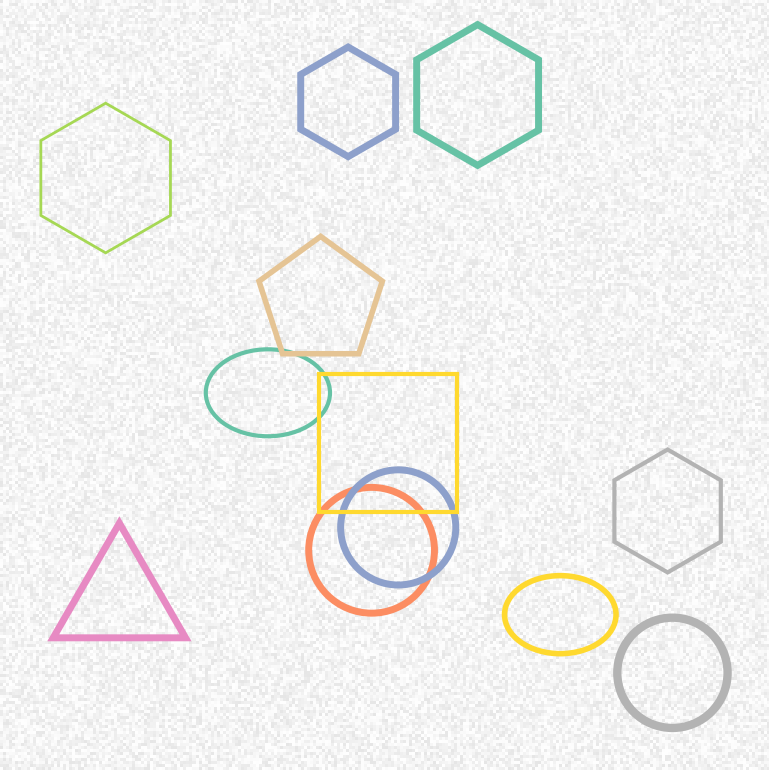[{"shape": "oval", "thickness": 1.5, "radius": 0.4, "center": [0.348, 0.49]}, {"shape": "hexagon", "thickness": 2.5, "radius": 0.46, "center": [0.62, 0.877]}, {"shape": "circle", "thickness": 2.5, "radius": 0.41, "center": [0.483, 0.285]}, {"shape": "circle", "thickness": 2.5, "radius": 0.37, "center": [0.517, 0.315]}, {"shape": "hexagon", "thickness": 2.5, "radius": 0.36, "center": [0.452, 0.868]}, {"shape": "triangle", "thickness": 2.5, "radius": 0.5, "center": [0.155, 0.221]}, {"shape": "hexagon", "thickness": 1, "radius": 0.49, "center": [0.137, 0.769]}, {"shape": "square", "thickness": 1.5, "radius": 0.45, "center": [0.504, 0.425]}, {"shape": "oval", "thickness": 2, "radius": 0.36, "center": [0.728, 0.202]}, {"shape": "pentagon", "thickness": 2, "radius": 0.42, "center": [0.416, 0.609]}, {"shape": "hexagon", "thickness": 1.5, "radius": 0.4, "center": [0.867, 0.336]}, {"shape": "circle", "thickness": 3, "radius": 0.36, "center": [0.873, 0.126]}]